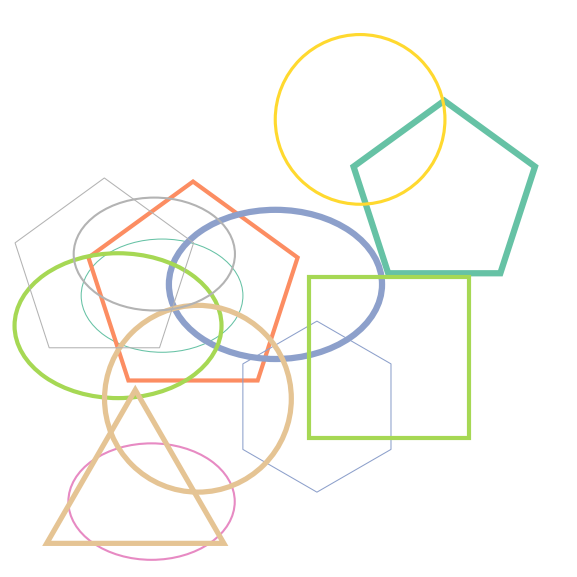[{"shape": "pentagon", "thickness": 3, "radius": 0.83, "center": [0.769, 0.66]}, {"shape": "oval", "thickness": 0.5, "radius": 0.7, "center": [0.281, 0.487]}, {"shape": "pentagon", "thickness": 2, "radius": 0.95, "center": [0.334, 0.494]}, {"shape": "hexagon", "thickness": 0.5, "radius": 0.74, "center": [0.549, 0.295]}, {"shape": "oval", "thickness": 3, "radius": 0.92, "center": [0.477, 0.507]}, {"shape": "oval", "thickness": 1, "radius": 0.72, "center": [0.262, 0.131]}, {"shape": "square", "thickness": 2, "radius": 0.69, "center": [0.674, 0.38]}, {"shape": "oval", "thickness": 2, "radius": 0.9, "center": [0.204, 0.435]}, {"shape": "circle", "thickness": 1.5, "radius": 0.73, "center": [0.624, 0.792]}, {"shape": "circle", "thickness": 2.5, "radius": 0.81, "center": [0.343, 0.309]}, {"shape": "triangle", "thickness": 2.5, "radius": 0.89, "center": [0.234, 0.147]}, {"shape": "oval", "thickness": 1, "radius": 0.7, "center": [0.267, 0.559]}, {"shape": "pentagon", "thickness": 0.5, "radius": 0.81, "center": [0.181, 0.528]}]